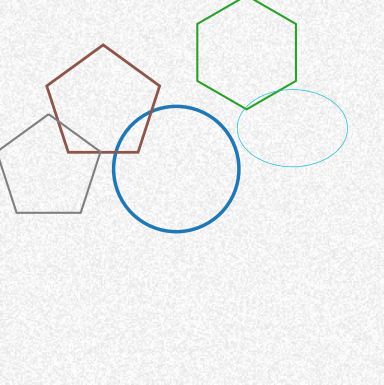[{"shape": "circle", "thickness": 2.5, "radius": 0.81, "center": [0.458, 0.561]}, {"shape": "hexagon", "thickness": 1.5, "radius": 0.74, "center": [0.641, 0.864]}, {"shape": "pentagon", "thickness": 2, "radius": 0.77, "center": [0.268, 0.729]}, {"shape": "pentagon", "thickness": 1.5, "radius": 0.71, "center": [0.126, 0.562]}, {"shape": "oval", "thickness": 0.5, "radius": 0.72, "center": [0.76, 0.667]}]